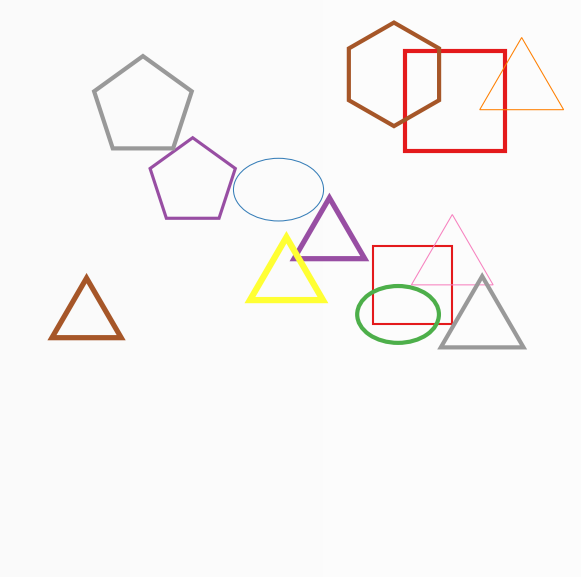[{"shape": "square", "thickness": 2, "radius": 0.43, "center": [0.783, 0.825]}, {"shape": "square", "thickness": 1, "radius": 0.34, "center": [0.71, 0.505]}, {"shape": "oval", "thickness": 0.5, "radius": 0.39, "center": [0.479, 0.671]}, {"shape": "oval", "thickness": 2, "radius": 0.35, "center": [0.685, 0.455]}, {"shape": "triangle", "thickness": 2.5, "radius": 0.35, "center": [0.567, 0.586]}, {"shape": "pentagon", "thickness": 1.5, "radius": 0.39, "center": [0.332, 0.684]}, {"shape": "triangle", "thickness": 0.5, "radius": 0.42, "center": [0.897, 0.851]}, {"shape": "triangle", "thickness": 3, "radius": 0.36, "center": [0.493, 0.516]}, {"shape": "triangle", "thickness": 2.5, "radius": 0.34, "center": [0.149, 0.449]}, {"shape": "hexagon", "thickness": 2, "radius": 0.45, "center": [0.678, 0.87]}, {"shape": "triangle", "thickness": 0.5, "radius": 0.41, "center": [0.778, 0.546]}, {"shape": "triangle", "thickness": 2, "radius": 0.41, "center": [0.83, 0.439]}, {"shape": "pentagon", "thickness": 2, "radius": 0.44, "center": [0.246, 0.814]}]